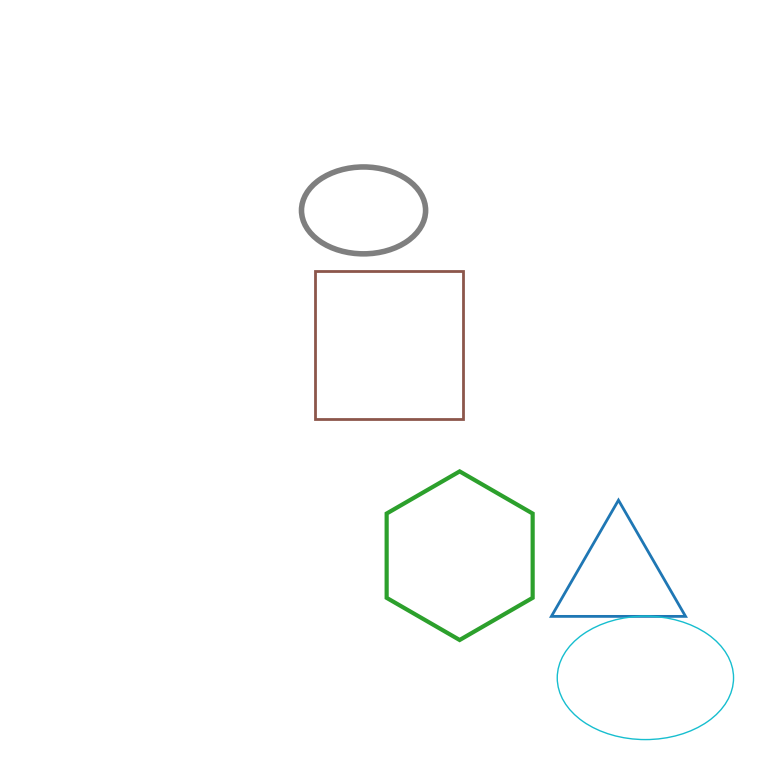[{"shape": "triangle", "thickness": 1, "radius": 0.5, "center": [0.803, 0.25]}, {"shape": "hexagon", "thickness": 1.5, "radius": 0.55, "center": [0.597, 0.278]}, {"shape": "square", "thickness": 1, "radius": 0.48, "center": [0.505, 0.553]}, {"shape": "oval", "thickness": 2, "radius": 0.4, "center": [0.472, 0.727]}, {"shape": "oval", "thickness": 0.5, "radius": 0.57, "center": [0.838, 0.12]}]